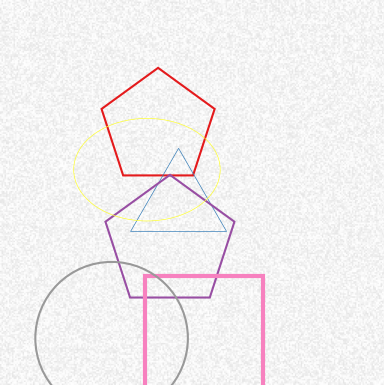[{"shape": "pentagon", "thickness": 1.5, "radius": 0.77, "center": [0.411, 0.669]}, {"shape": "triangle", "thickness": 0.5, "radius": 0.72, "center": [0.464, 0.471]}, {"shape": "pentagon", "thickness": 1.5, "radius": 0.88, "center": [0.441, 0.37]}, {"shape": "oval", "thickness": 0.5, "radius": 0.95, "center": [0.382, 0.559]}, {"shape": "square", "thickness": 3, "radius": 0.77, "center": [0.53, 0.129]}, {"shape": "circle", "thickness": 1.5, "radius": 0.99, "center": [0.29, 0.122]}]